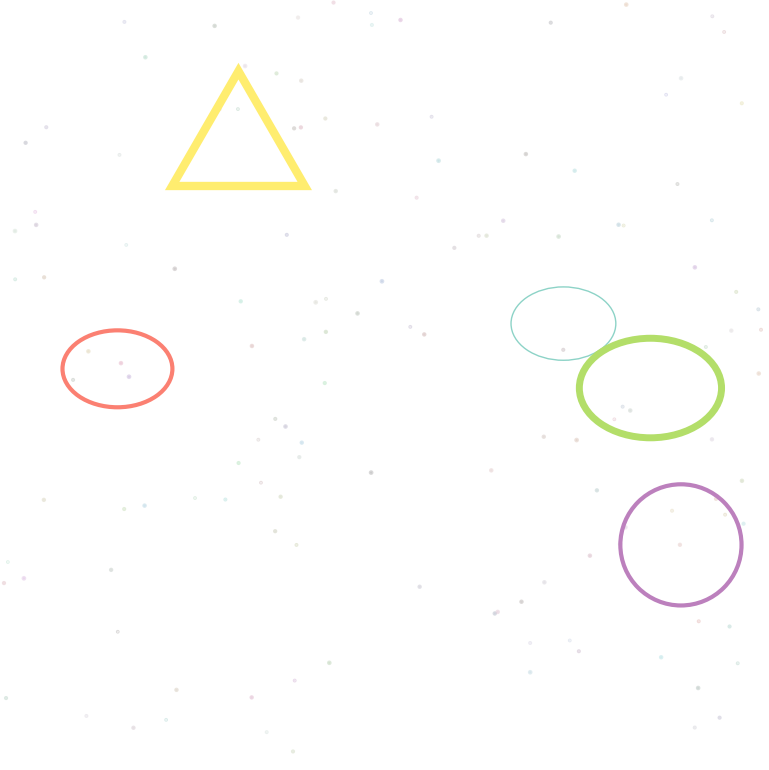[{"shape": "oval", "thickness": 0.5, "radius": 0.34, "center": [0.732, 0.58]}, {"shape": "oval", "thickness": 1.5, "radius": 0.36, "center": [0.153, 0.521]}, {"shape": "oval", "thickness": 2.5, "radius": 0.46, "center": [0.845, 0.496]}, {"shape": "circle", "thickness": 1.5, "radius": 0.39, "center": [0.884, 0.292]}, {"shape": "triangle", "thickness": 3, "radius": 0.5, "center": [0.31, 0.808]}]